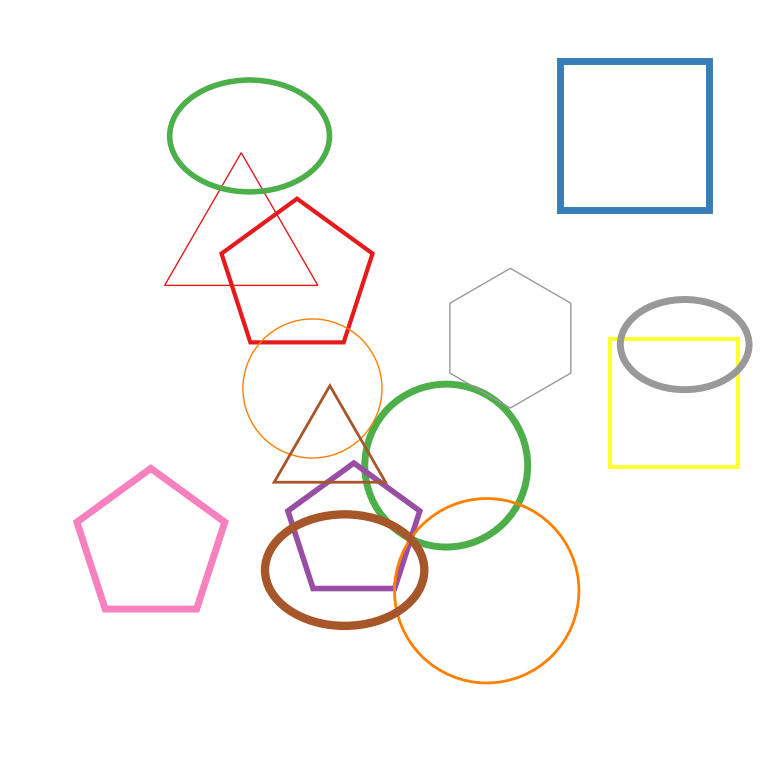[{"shape": "pentagon", "thickness": 1.5, "radius": 0.52, "center": [0.386, 0.639]}, {"shape": "triangle", "thickness": 0.5, "radius": 0.57, "center": [0.313, 0.687]}, {"shape": "square", "thickness": 2.5, "radius": 0.49, "center": [0.824, 0.824]}, {"shape": "circle", "thickness": 2.5, "radius": 0.53, "center": [0.58, 0.395]}, {"shape": "oval", "thickness": 2, "radius": 0.52, "center": [0.324, 0.823]}, {"shape": "pentagon", "thickness": 2, "radius": 0.45, "center": [0.46, 0.309]}, {"shape": "circle", "thickness": 1, "radius": 0.6, "center": [0.632, 0.233]}, {"shape": "circle", "thickness": 0.5, "radius": 0.45, "center": [0.406, 0.495]}, {"shape": "square", "thickness": 1.5, "radius": 0.42, "center": [0.876, 0.477]}, {"shape": "triangle", "thickness": 1, "radius": 0.42, "center": [0.428, 0.415]}, {"shape": "oval", "thickness": 3, "radius": 0.52, "center": [0.448, 0.26]}, {"shape": "pentagon", "thickness": 2.5, "radius": 0.5, "center": [0.196, 0.291]}, {"shape": "oval", "thickness": 2.5, "radius": 0.42, "center": [0.889, 0.552]}, {"shape": "hexagon", "thickness": 0.5, "radius": 0.45, "center": [0.663, 0.561]}]